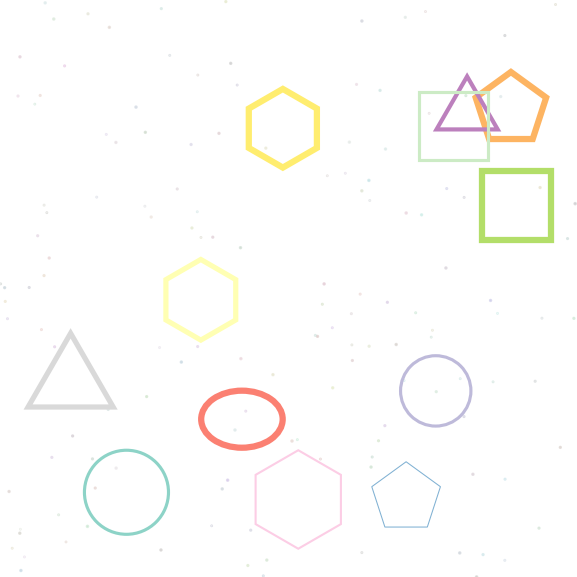[{"shape": "circle", "thickness": 1.5, "radius": 0.36, "center": [0.219, 0.147]}, {"shape": "hexagon", "thickness": 2.5, "radius": 0.35, "center": [0.348, 0.48]}, {"shape": "circle", "thickness": 1.5, "radius": 0.3, "center": [0.755, 0.322]}, {"shape": "oval", "thickness": 3, "radius": 0.35, "center": [0.419, 0.273]}, {"shape": "pentagon", "thickness": 0.5, "radius": 0.31, "center": [0.703, 0.137]}, {"shape": "pentagon", "thickness": 3, "radius": 0.32, "center": [0.885, 0.81]}, {"shape": "square", "thickness": 3, "radius": 0.3, "center": [0.895, 0.643]}, {"shape": "hexagon", "thickness": 1, "radius": 0.43, "center": [0.516, 0.134]}, {"shape": "triangle", "thickness": 2.5, "radius": 0.43, "center": [0.122, 0.337]}, {"shape": "triangle", "thickness": 2, "radius": 0.31, "center": [0.809, 0.806]}, {"shape": "square", "thickness": 1.5, "radius": 0.3, "center": [0.786, 0.781]}, {"shape": "hexagon", "thickness": 3, "radius": 0.34, "center": [0.49, 0.777]}]